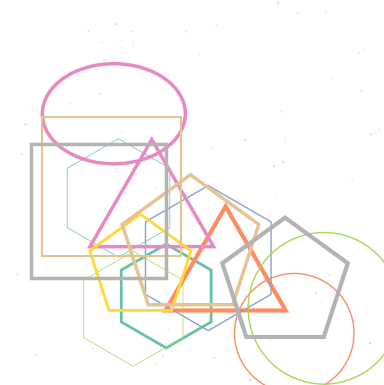[{"shape": "hexagon", "thickness": 2, "radius": 0.67, "center": [0.432, 0.231]}, {"shape": "hexagon", "thickness": 0.5, "radius": 0.77, "center": [0.308, 0.486]}, {"shape": "triangle", "thickness": 3, "radius": 0.9, "center": [0.586, 0.284]}, {"shape": "circle", "thickness": 1, "radius": 0.78, "center": [0.764, 0.135]}, {"shape": "hexagon", "thickness": 1, "radius": 0.94, "center": [0.541, 0.33]}, {"shape": "oval", "thickness": 2.5, "radius": 0.93, "center": [0.296, 0.705]}, {"shape": "triangle", "thickness": 2.5, "radius": 0.93, "center": [0.394, 0.452]}, {"shape": "hexagon", "thickness": 0.5, "radius": 0.75, "center": [0.346, 0.198]}, {"shape": "circle", "thickness": 1, "radius": 0.98, "center": [0.842, 0.199]}, {"shape": "pentagon", "thickness": 2, "radius": 0.69, "center": [0.365, 0.306]}, {"shape": "square", "thickness": 1.5, "radius": 0.9, "center": [0.289, 0.515]}, {"shape": "pentagon", "thickness": 2.5, "radius": 0.93, "center": [0.495, 0.359]}, {"shape": "pentagon", "thickness": 3, "radius": 0.86, "center": [0.74, 0.263]}, {"shape": "square", "thickness": 2.5, "radius": 0.87, "center": [0.256, 0.452]}]